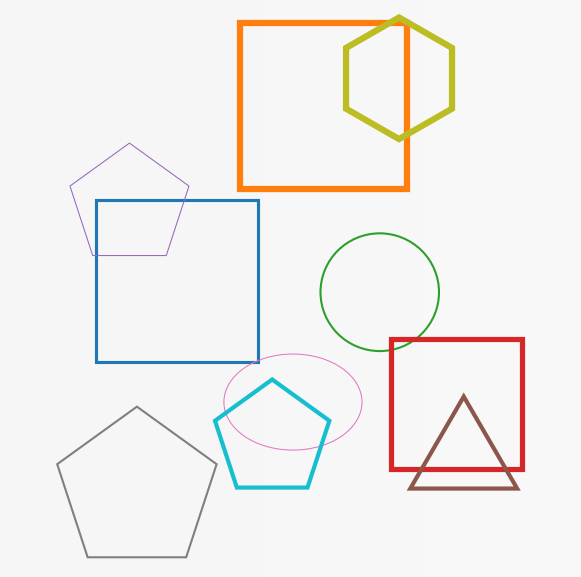[{"shape": "square", "thickness": 1.5, "radius": 0.7, "center": [0.305, 0.513]}, {"shape": "square", "thickness": 3, "radius": 0.72, "center": [0.557, 0.816]}, {"shape": "circle", "thickness": 1, "radius": 0.51, "center": [0.653, 0.493]}, {"shape": "square", "thickness": 2.5, "radius": 0.56, "center": [0.785, 0.3]}, {"shape": "pentagon", "thickness": 0.5, "radius": 0.54, "center": [0.223, 0.644]}, {"shape": "triangle", "thickness": 2, "radius": 0.53, "center": [0.798, 0.206]}, {"shape": "oval", "thickness": 0.5, "radius": 0.59, "center": [0.504, 0.303]}, {"shape": "pentagon", "thickness": 1, "radius": 0.72, "center": [0.236, 0.151]}, {"shape": "hexagon", "thickness": 3, "radius": 0.53, "center": [0.687, 0.864]}, {"shape": "pentagon", "thickness": 2, "radius": 0.52, "center": [0.468, 0.239]}]